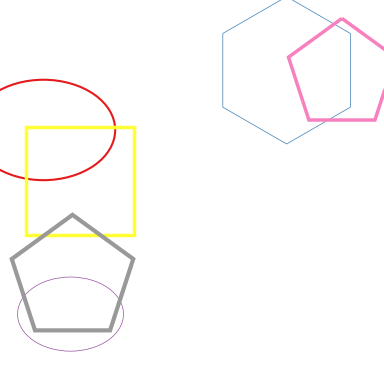[{"shape": "oval", "thickness": 1.5, "radius": 0.93, "center": [0.113, 0.662]}, {"shape": "hexagon", "thickness": 0.5, "radius": 0.96, "center": [0.744, 0.817]}, {"shape": "oval", "thickness": 0.5, "radius": 0.69, "center": [0.183, 0.184]}, {"shape": "square", "thickness": 2.5, "radius": 0.7, "center": [0.208, 0.53]}, {"shape": "pentagon", "thickness": 2.5, "radius": 0.73, "center": [0.888, 0.806]}, {"shape": "pentagon", "thickness": 3, "radius": 0.83, "center": [0.188, 0.276]}]